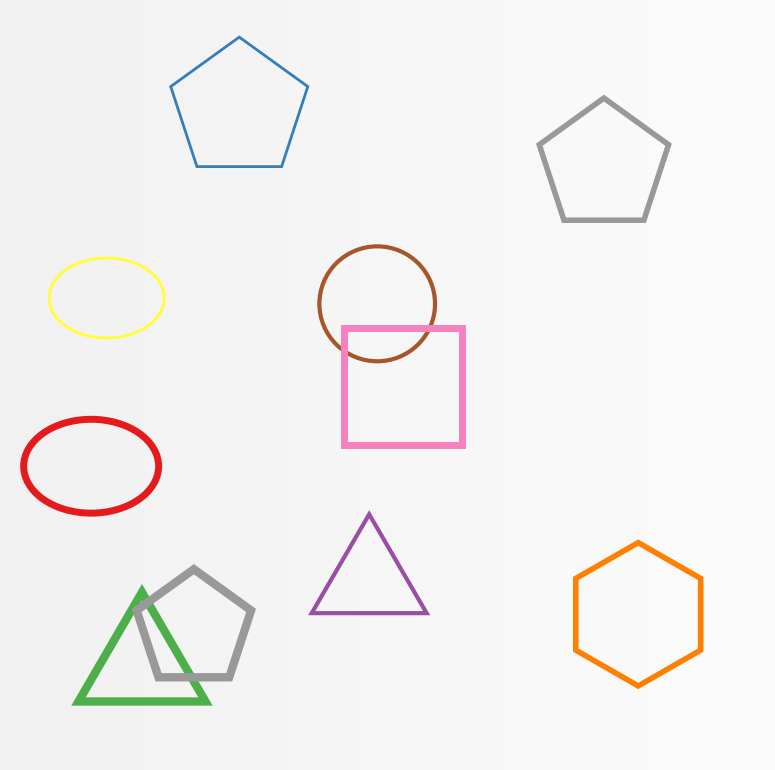[{"shape": "oval", "thickness": 2.5, "radius": 0.44, "center": [0.118, 0.395]}, {"shape": "pentagon", "thickness": 1, "radius": 0.46, "center": [0.309, 0.859]}, {"shape": "triangle", "thickness": 3, "radius": 0.47, "center": [0.183, 0.136]}, {"shape": "triangle", "thickness": 1.5, "radius": 0.43, "center": [0.476, 0.246]}, {"shape": "hexagon", "thickness": 2, "radius": 0.47, "center": [0.824, 0.202]}, {"shape": "oval", "thickness": 1, "radius": 0.37, "center": [0.138, 0.613]}, {"shape": "circle", "thickness": 1.5, "radius": 0.37, "center": [0.487, 0.605]}, {"shape": "square", "thickness": 2.5, "radius": 0.38, "center": [0.52, 0.498]}, {"shape": "pentagon", "thickness": 2, "radius": 0.44, "center": [0.779, 0.785]}, {"shape": "pentagon", "thickness": 3, "radius": 0.39, "center": [0.25, 0.183]}]